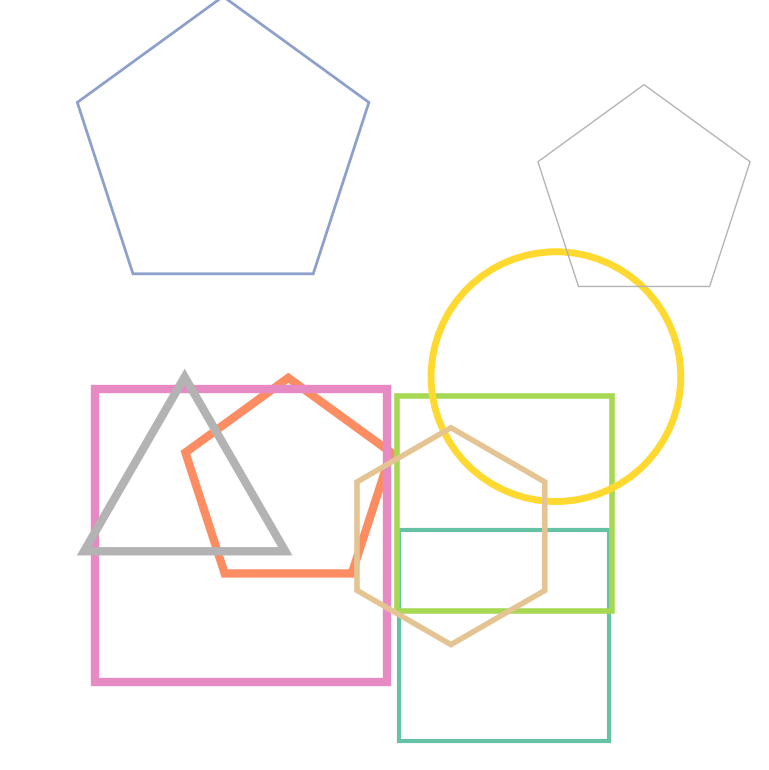[{"shape": "square", "thickness": 1.5, "radius": 0.68, "center": [0.655, 0.174]}, {"shape": "pentagon", "thickness": 3, "radius": 0.7, "center": [0.374, 0.369]}, {"shape": "pentagon", "thickness": 1, "radius": 1.0, "center": [0.29, 0.805]}, {"shape": "square", "thickness": 3, "radius": 0.95, "center": [0.313, 0.305]}, {"shape": "square", "thickness": 2, "radius": 0.7, "center": [0.656, 0.346]}, {"shape": "circle", "thickness": 2.5, "radius": 0.81, "center": [0.722, 0.511]}, {"shape": "hexagon", "thickness": 2, "radius": 0.7, "center": [0.586, 0.304]}, {"shape": "pentagon", "thickness": 0.5, "radius": 0.72, "center": [0.836, 0.745]}, {"shape": "triangle", "thickness": 3, "radius": 0.75, "center": [0.24, 0.36]}]